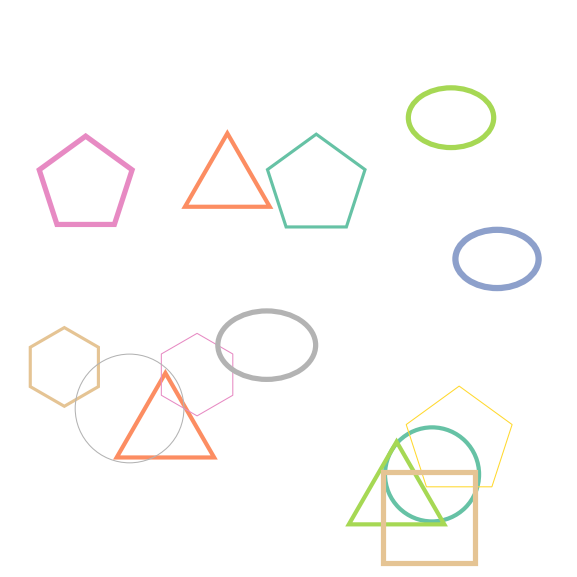[{"shape": "pentagon", "thickness": 1.5, "radius": 0.44, "center": [0.548, 0.678]}, {"shape": "circle", "thickness": 2, "radius": 0.41, "center": [0.748, 0.178]}, {"shape": "triangle", "thickness": 2, "radius": 0.42, "center": [0.394, 0.683]}, {"shape": "triangle", "thickness": 2, "radius": 0.49, "center": [0.286, 0.256]}, {"shape": "oval", "thickness": 3, "radius": 0.36, "center": [0.861, 0.551]}, {"shape": "pentagon", "thickness": 2.5, "radius": 0.42, "center": [0.148, 0.679]}, {"shape": "hexagon", "thickness": 0.5, "radius": 0.36, "center": [0.341, 0.35]}, {"shape": "oval", "thickness": 2.5, "radius": 0.37, "center": [0.781, 0.795]}, {"shape": "triangle", "thickness": 2, "radius": 0.48, "center": [0.687, 0.139]}, {"shape": "pentagon", "thickness": 0.5, "radius": 0.48, "center": [0.795, 0.234]}, {"shape": "square", "thickness": 2.5, "radius": 0.39, "center": [0.743, 0.103]}, {"shape": "hexagon", "thickness": 1.5, "radius": 0.34, "center": [0.111, 0.364]}, {"shape": "oval", "thickness": 2.5, "radius": 0.42, "center": [0.462, 0.401]}, {"shape": "circle", "thickness": 0.5, "radius": 0.47, "center": [0.224, 0.292]}]